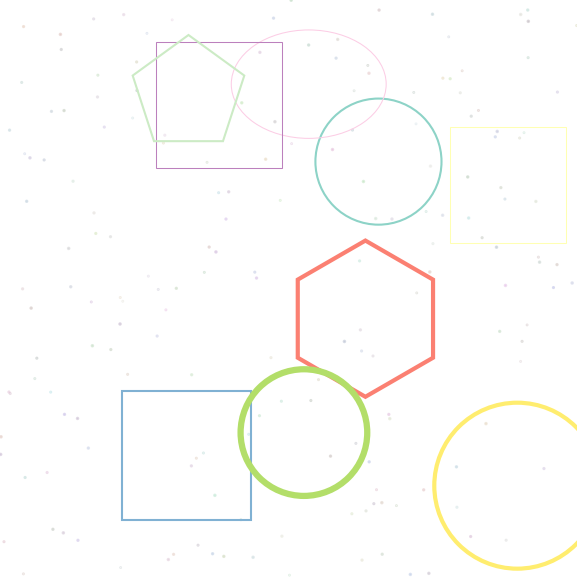[{"shape": "circle", "thickness": 1, "radius": 0.55, "center": [0.655, 0.719]}, {"shape": "square", "thickness": 0.5, "radius": 0.5, "center": [0.879, 0.678]}, {"shape": "hexagon", "thickness": 2, "radius": 0.68, "center": [0.633, 0.447]}, {"shape": "square", "thickness": 1, "radius": 0.56, "center": [0.323, 0.21]}, {"shape": "circle", "thickness": 3, "radius": 0.55, "center": [0.526, 0.25]}, {"shape": "oval", "thickness": 0.5, "radius": 0.67, "center": [0.535, 0.853]}, {"shape": "square", "thickness": 0.5, "radius": 0.55, "center": [0.379, 0.817]}, {"shape": "pentagon", "thickness": 1, "radius": 0.51, "center": [0.326, 0.837]}, {"shape": "circle", "thickness": 2, "radius": 0.72, "center": [0.896, 0.158]}]